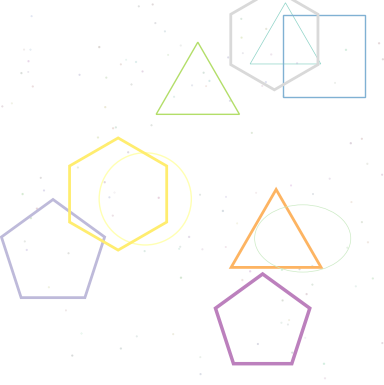[{"shape": "triangle", "thickness": 0.5, "radius": 0.53, "center": [0.741, 0.887]}, {"shape": "circle", "thickness": 1, "radius": 0.6, "center": [0.377, 0.483]}, {"shape": "pentagon", "thickness": 2, "radius": 0.7, "center": [0.138, 0.341]}, {"shape": "square", "thickness": 1, "radius": 0.53, "center": [0.841, 0.855]}, {"shape": "triangle", "thickness": 2, "radius": 0.67, "center": [0.717, 0.373]}, {"shape": "triangle", "thickness": 1, "radius": 0.62, "center": [0.514, 0.765]}, {"shape": "hexagon", "thickness": 2, "radius": 0.65, "center": [0.713, 0.897]}, {"shape": "pentagon", "thickness": 2.5, "radius": 0.64, "center": [0.682, 0.16]}, {"shape": "oval", "thickness": 0.5, "radius": 0.62, "center": [0.786, 0.381]}, {"shape": "hexagon", "thickness": 2, "radius": 0.73, "center": [0.307, 0.496]}]